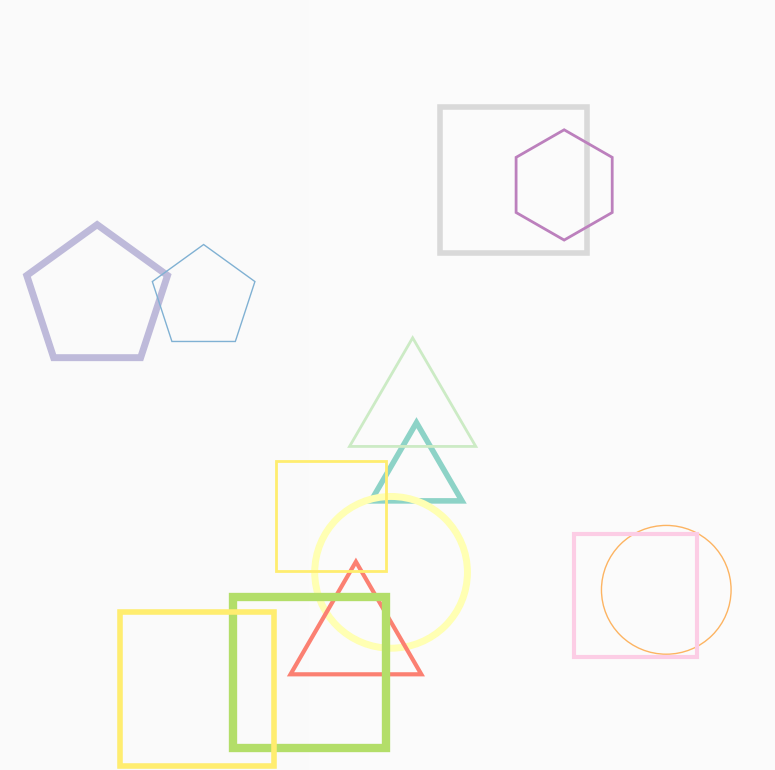[{"shape": "triangle", "thickness": 2, "radius": 0.34, "center": [0.537, 0.383]}, {"shape": "circle", "thickness": 2.5, "radius": 0.49, "center": [0.505, 0.257]}, {"shape": "pentagon", "thickness": 2.5, "radius": 0.48, "center": [0.125, 0.613]}, {"shape": "triangle", "thickness": 1.5, "radius": 0.49, "center": [0.459, 0.173]}, {"shape": "pentagon", "thickness": 0.5, "radius": 0.35, "center": [0.263, 0.613]}, {"shape": "circle", "thickness": 0.5, "radius": 0.42, "center": [0.86, 0.234]}, {"shape": "square", "thickness": 3, "radius": 0.49, "center": [0.4, 0.127]}, {"shape": "square", "thickness": 1.5, "radius": 0.4, "center": [0.82, 0.227]}, {"shape": "square", "thickness": 2, "radius": 0.47, "center": [0.662, 0.767]}, {"shape": "hexagon", "thickness": 1, "radius": 0.36, "center": [0.728, 0.76]}, {"shape": "triangle", "thickness": 1, "radius": 0.47, "center": [0.532, 0.467]}, {"shape": "square", "thickness": 1, "radius": 0.36, "center": [0.427, 0.33]}, {"shape": "square", "thickness": 2, "radius": 0.5, "center": [0.254, 0.105]}]